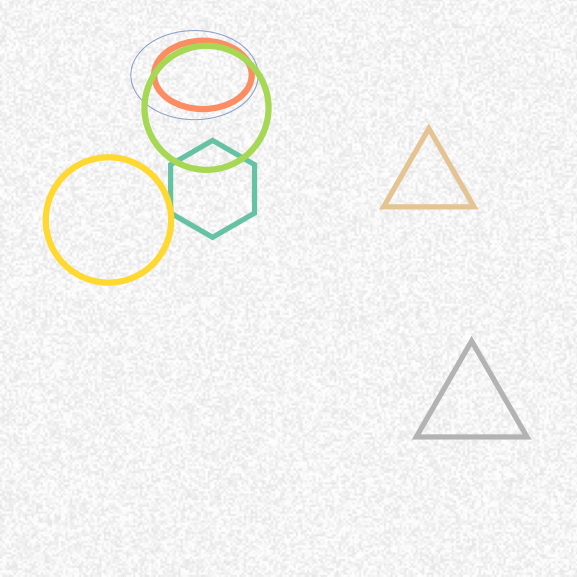[{"shape": "hexagon", "thickness": 2.5, "radius": 0.42, "center": [0.368, 0.672]}, {"shape": "oval", "thickness": 3, "radius": 0.42, "center": [0.351, 0.869]}, {"shape": "oval", "thickness": 0.5, "radius": 0.55, "center": [0.337, 0.869]}, {"shape": "circle", "thickness": 3, "radius": 0.54, "center": [0.358, 0.812]}, {"shape": "circle", "thickness": 3, "radius": 0.54, "center": [0.188, 0.618]}, {"shape": "triangle", "thickness": 2.5, "radius": 0.45, "center": [0.743, 0.686]}, {"shape": "triangle", "thickness": 2.5, "radius": 0.55, "center": [0.817, 0.298]}]